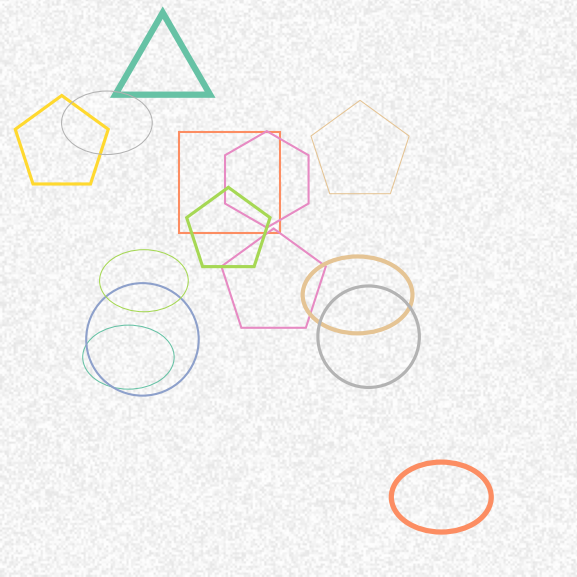[{"shape": "oval", "thickness": 0.5, "radius": 0.4, "center": [0.222, 0.381]}, {"shape": "triangle", "thickness": 3, "radius": 0.47, "center": [0.282, 0.883]}, {"shape": "oval", "thickness": 2.5, "radius": 0.43, "center": [0.764, 0.138]}, {"shape": "square", "thickness": 1, "radius": 0.44, "center": [0.398, 0.683]}, {"shape": "circle", "thickness": 1, "radius": 0.49, "center": [0.247, 0.411]}, {"shape": "hexagon", "thickness": 1, "radius": 0.42, "center": [0.462, 0.688]}, {"shape": "pentagon", "thickness": 1, "radius": 0.47, "center": [0.474, 0.508]}, {"shape": "oval", "thickness": 0.5, "radius": 0.38, "center": [0.249, 0.513]}, {"shape": "pentagon", "thickness": 1.5, "radius": 0.38, "center": [0.395, 0.599]}, {"shape": "pentagon", "thickness": 1.5, "radius": 0.42, "center": [0.107, 0.749]}, {"shape": "pentagon", "thickness": 0.5, "radius": 0.45, "center": [0.623, 0.736]}, {"shape": "oval", "thickness": 2, "radius": 0.48, "center": [0.619, 0.488]}, {"shape": "oval", "thickness": 0.5, "radius": 0.39, "center": [0.185, 0.787]}, {"shape": "circle", "thickness": 1.5, "radius": 0.44, "center": [0.638, 0.416]}]